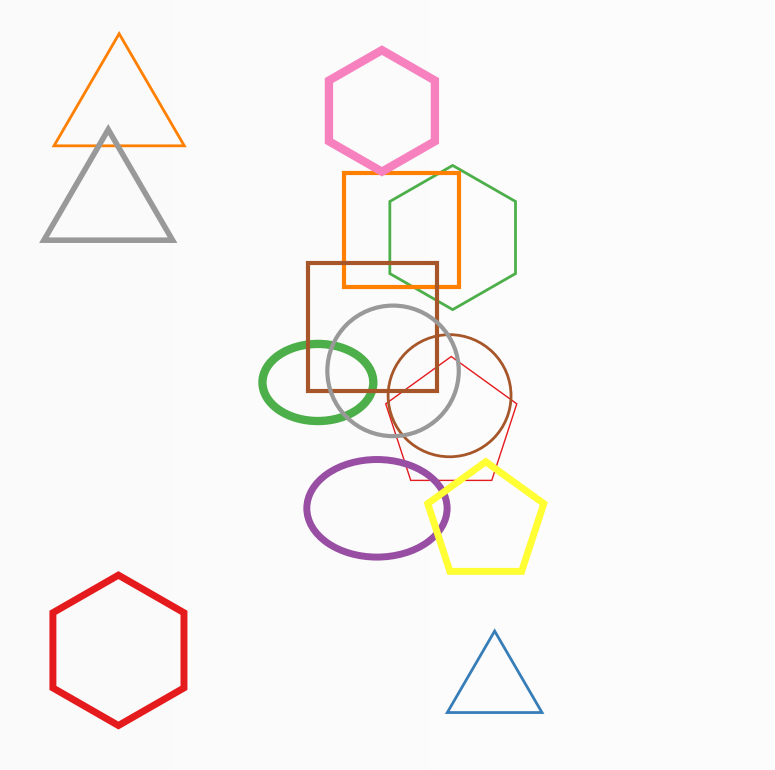[{"shape": "hexagon", "thickness": 2.5, "radius": 0.49, "center": [0.153, 0.155]}, {"shape": "pentagon", "thickness": 0.5, "radius": 0.44, "center": [0.582, 0.448]}, {"shape": "triangle", "thickness": 1, "radius": 0.35, "center": [0.638, 0.11]}, {"shape": "hexagon", "thickness": 1, "radius": 0.47, "center": [0.584, 0.692]}, {"shape": "oval", "thickness": 3, "radius": 0.36, "center": [0.41, 0.503]}, {"shape": "oval", "thickness": 2.5, "radius": 0.45, "center": [0.486, 0.34]}, {"shape": "square", "thickness": 1.5, "radius": 0.37, "center": [0.518, 0.701]}, {"shape": "triangle", "thickness": 1, "radius": 0.49, "center": [0.154, 0.859]}, {"shape": "pentagon", "thickness": 2.5, "radius": 0.39, "center": [0.627, 0.322]}, {"shape": "square", "thickness": 1.5, "radius": 0.41, "center": [0.481, 0.575]}, {"shape": "circle", "thickness": 1, "radius": 0.4, "center": [0.58, 0.486]}, {"shape": "hexagon", "thickness": 3, "radius": 0.39, "center": [0.493, 0.856]}, {"shape": "triangle", "thickness": 2, "radius": 0.48, "center": [0.14, 0.736]}, {"shape": "circle", "thickness": 1.5, "radius": 0.42, "center": [0.507, 0.518]}]